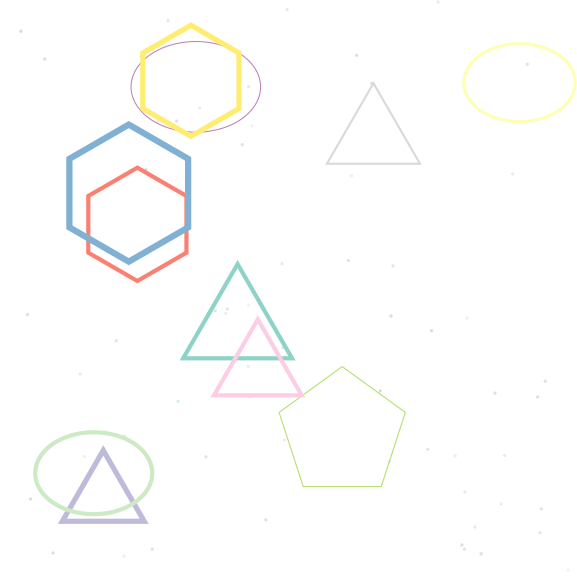[{"shape": "triangle", "thickness": 2, "radius": 0.54, "center": [0.411, 0.433]}, {"shape": "oval", "thickness": 1.5, "radius": 0.48, "center": [0.9, 0.856]}, {"shape": "triangle", "thickness": 2.5, "radius": 0.41, "center": [0.179, 0.137]}, {"shape": "hexagon", "thickness": 2, "radius": 0.49, "center": [0.238, 0.611]}, {"shape": "hexagon", "thickness": 3, "radius": 0.59, "center": [0.223, 0.665]}, {"shape": "pentagon", "thickness": 0.5, "radius": 0.57, "center": [0.593, 0.249]}, {"shape": "triangle", "thickness": 2, "radius": 0.44, "center": [0.446, 0.358]}, {"shape": "triangle", "thickness": 1, "radius": 0.46, "center": [0.647, 0.762]}, {"shape": "oval", "thickness": 0.5, "radius": 0.56, "center": [0.339, 0.849]}, {"shape": "oval", "thickness": 2, "radius": 0.51, "center": [0.162, 0.18]}, {"shape": "hexagon", "thickness": 2.5, "radius": 0.48, "center": [0.331, 0.859]}]